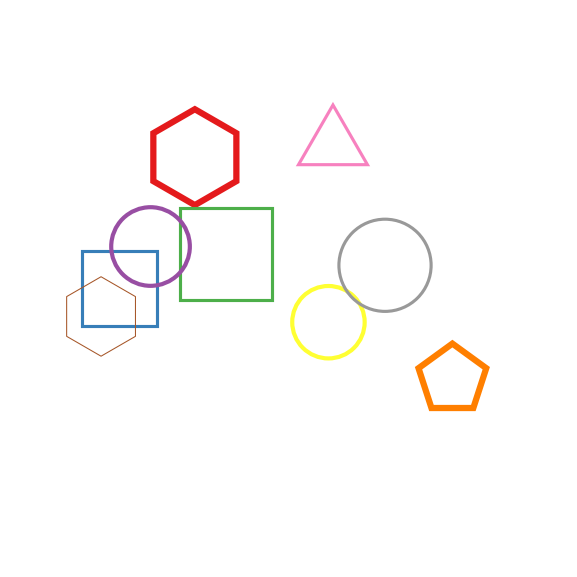[{"shape": "hexagon", "thickness": 3, "radius": 0.42, "center": [0.337, 0.727]}, {"shape": "square", "thickness": 1.5, "radius": 0.32, "center": [0.207, 0.5]}, {"shape": "square", "thickness": 1.5, "radius": 0.4, "center": [0.392, 0.559]}, {"shape": "circle", "thickness": 2, "radius": 0.34, "center": [0.261, 0.572]}, {"shape": "pentagon", "thickness": 3, "radius": 0.31, "center": [0.783, 0.343]}, {"shape": "circle", "thickness": 2, "radius": 0.31, "center": [0.569, 0.441]}, {"shape": "hexagon", "thickness": 0.5, "radius": 0.34, "center": [0.175, 0.451]}, {"shape": "triangle", "thickness": 1.5, "radius": 0.34, "center": [0.577, 0.748]}, {"shape": "circle", "thickness": 1.5, "radius": 0.4, "center": [0.667, 0.54]}]